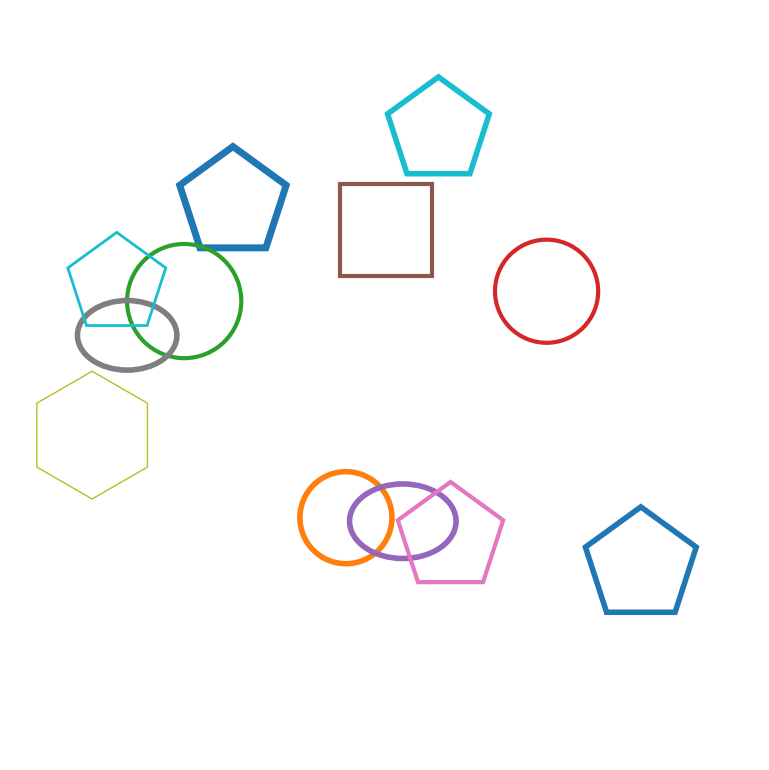[{"shape": "pentagon", "thickness": 2.5, "radius": 0.36, "center": [0.303, 0.737]}, {"shape": "pentagon", "thickness": 2, "radius": 0.38, "center": [0.832, 0.266]}, {"shape": "circle", "thickness": 2, "radius": 0.3, "center": [0.449, 0.328]}, {"shape": "circle", "thickness": 1.5, "radius": 0.37, "center": [0.239, 0.609]}, {"shape": "circle", "thickness": 1.5, "radius": 0.33, "center": [0.71, 0.622]}, {"shape": "oval", "thickness": 2, "radius": 0.35, "center": [0.523, 0.323]}, {"shape": "square", "thickness": 1.5, "radius": 0.3, "center": [0.502, 0.702]}, {"shape": "pentagon", "thickness": 1.5, "radius": 0.36, "center": [0.585, 0.302]}, {"shape": "oval", "thickness": 2, "radius": 0.32, "center": [0.165, 0.565]}, {"shape": "hexagon", "thickness": 0.5, "radius": 0.41, "center": [0.12, 0.435]}, {"shape": "pentagon", "thickness": 2, "radius": 0.35, "center": [0.569, 0.831]}, {"shape": "pentagon", "thickness": 1, "radius": 0.33, "center": [0.152, 0.631]}]